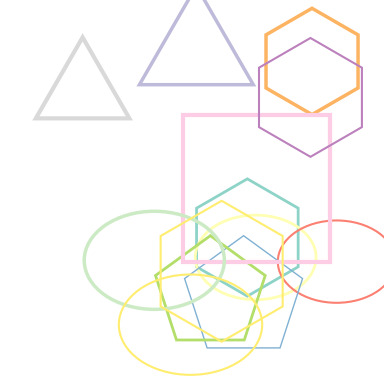[{"shape": "hexagon", "thickness": 2, "radius": 0.76, "center": [0.642, 0.383]}, {"shape": "oval", "thickness": 2, "radius": 0.78, "center": [0.664, 0.331]}, {"shape": "triangle", "thickness": 2.5, "radius": 0.85, "center": [0.51, 0.865]}, {"shape": "oval", "thickness": 1.5, "radius": 0.76, "center": [0.874, 0.32]}, {"shape": "pentagon", "thickness": 1, "radius": 0.81, "center": [0.633, 0.227]}, {"shape": "hexagon", "thickness": 2.5, "radius": 0.69, "center": [0.81, 0.84]}, {"shape": "pentagon", "thickness": 2, "radius": 0.75, "center": [0.546, 0.238]}, {"shape": "square", "thickness": 3, "radius": 0.95, "center": [0.666, 0.511]}, {"shape": "triangle", "thickness": 3, "radius": 0.7, "center": [0.215, 0.763]}, {"shape": "hexagon", "thickness": 1.5, "radius": 0.77, "center": [0.806, 0.747]}, {"shape": "oval", "thickness": 2.5, "radius": 0.91, "center": [0.401, 0.324]}, {"shape": "hexagon", "thickness": 1.5, "radius": 0.91, "center": [0.576, 0.296]}, {"shape": "oval", "thickness": 1.5, "radius": 0.93, "center": [0.495, 0.157]}]